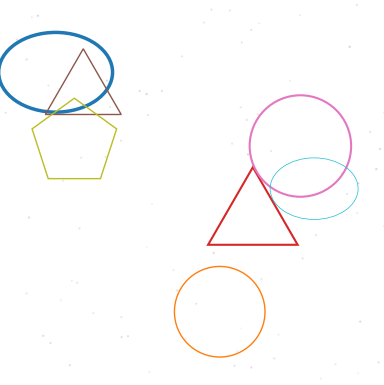[{"shape": "oval", "thickness": 2.5, "radius": 0.74, "center": [0.144, 0.812]}, {"shape": "circle", "thickness": 1, "radius": 0.59, "center": [0.571, 0.19]}, {"shape": "triangle", "thickness": 1.5, "radius": 0.67, "center": [0.657, 0.431]}, {"shape": "triangle", "thickness": 1, "radius": 0.57, "center": [0.216, 0.76]}, {"shape": "circle", "thickness": 1.5, "radius": 0.66, "center": [0.78, 0.621]}, {"shape": "pentagon", "thickness": 1, "radius": 0.58, "center": [0.193, 0.629]}, {"shape": "oval", "thickness": 0.5, "radius": 0.57, "center": [0.816, 0.51]}]